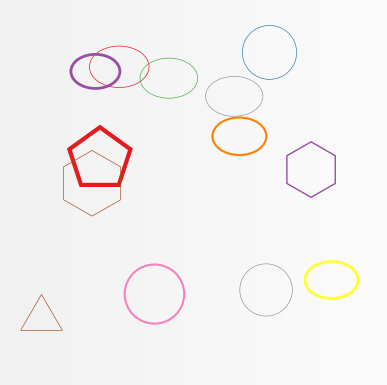[{"shape": "pentagon", "thickness": 3, "radius": 0.41, "center": [0.258, 0.587]}, {"shape": "oval", "thickness": 0.5, "radius": 0.38, "center": [0.308, 0.826]}, {"shape": "circle", "thickness": 0.5, "radius": 0.35, "center": [0.696, 0.864]}, {"shape": "oval", "thickness": 0.5, "radius": 0.37, "center": [0.436, 0.797]}, {"shape": "oval", "thickness": 2, "radius": 0.32, "center": [0.246, 0.815]}, {"shape": "hexagon", "thickness": 1, "radius": 0.36, "center": [0.803, 0.559]}, {"shape": "oval", "thickness": 1.5, "radius": 0.35, "center": [0.618, 0.646]}, {"shape": "oval", "thickness": 2, "radius": 0.34, "center": [0.856, 0.273]}, {"shape": "triangle", "thickness": 0.5, "radius": 0.31, "center": [0.107, 0.173]}, {"shape": "hexagon", "thickness": 0.5, "radius": 0.43, "center": [0.238, 0.524]}, {"shape": "circle", "thickness": 1.5, "radius": 0.38, "center": [0.399, 0.236]}, {"shape": "circle", "thickness": 0.5, "radius": 0.34, "center": [0.687, 0.247]}, {"shape": "oval", "thickness": 0.5, "radius": 0.37, "center": [0.604, 0.75]}]